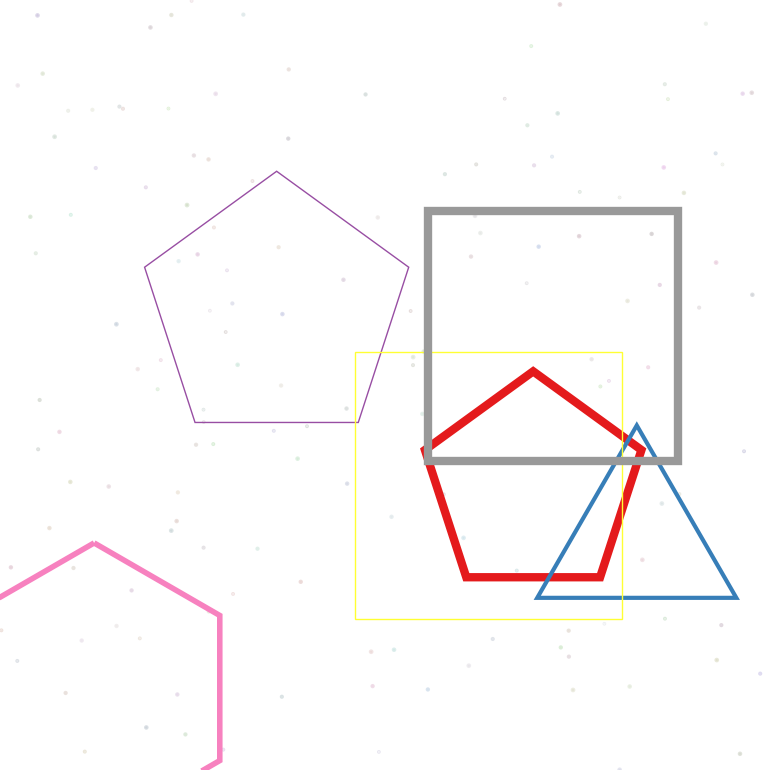[{"shape": "pentagon", "thickness": 3, "radius": 0.74, "center": [0.692, 0.37]}, {"shape": "triangle", "thickness": 1.5, "radius": 0.75, "center": [0.827, 0.298]}, {"shape": "pentagon", "thickness": 0.5, "radius": 0.9, "center": [0.359, 0.597]}, {"shape": "square", "thickness": 0.5, "radius": 0.87, "center": [0.634, 0.369]}, {"shape": "hexagon", "thickness": 2, "radius": 0.94, "center": [0.122, 0.106]}, {"shape": "square", "thickness": 3, "radius": 0.81, "center": [0.718, 0.564]}]